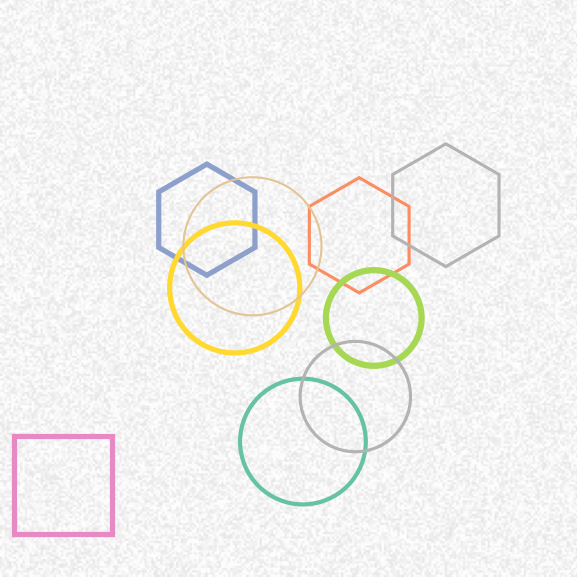[{"shape": "circle", "thickness": 2, "radius": 0.54, "center": [0.525, 0.235]}, {"shape": "hexagon", "thickness": 1.5, "radius": 0.5, "center": [0.622, 0.592]}, {"shape": "hexagon", "thickness": 2.5, "radius": 0.48, "center": [0.358, 0.619]}, {"shape": "square", "thickness": 2.5, "radius": 0.42, "center": [0.11, 0.159]}, {"shape": "circle", "thickness": 3, "radius": 0.41, "center": [0.647, 0.449]}, {"shape": "circle", "thickness": 2.5, "radius": 0.56, "center": [0.406, 0.501]}, {"shape": "circle", "thickness": 1, "radius": 0.6, "center": [0.437, 0.573]}, {"shape": "hexagon", "thickness": 1.5, "radius": 0.53, "center": [0.772, 0.644]}, {"shape": "circle", "thickness": 1.5, "radius": 0.48, "center": [0.615, 0.312]}]